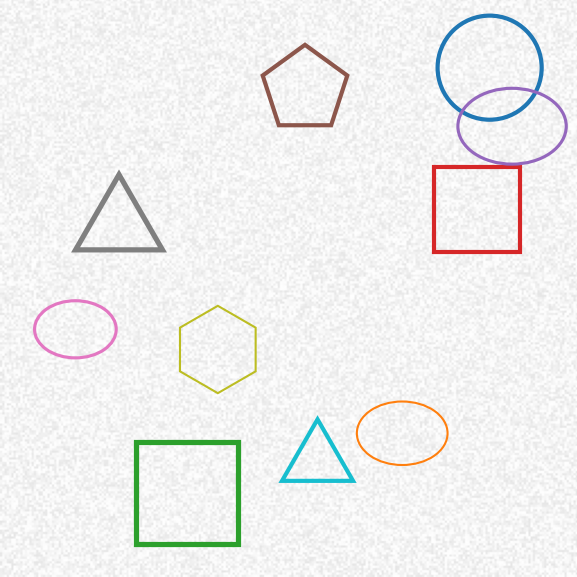[{"shape": "circle", "thickness": 2, "radius": 0.45, "center": [0.848, 0.882]}, {"shape": "oval", "thickness": 1, "radius": 0.39, "center": [0.696, 0.249]}, {"shape": "square", "thickness": 2.5, "radius": 0.44, "center": [0.323, 0.146]}, {"shape": "square", "thickness": 2, "radius": 0.37, "center": [0.826, 0.636]}, {"shape": "oval", "thickness": 1.5, "radius": 0.47, "center": [0.887, 0.781]}, {"shape": "pentagon", "thickness": 2, "radius": 0.38, "center": [0.528, 0.845]}, {"shape": "oval", "thickness": 1.5, "radius": 0.35, "center": [0.131, 0.429]}, {"shape": "triangle", "thickness": 2.5, "radius": 0.43, "center": [0.206, 0.61]}, {"shape": "hexagon", "thickness": 1, "radius": 0.38, "center": [0.377, 0.394]}, {"shape": "triangle", "thickness": 2, "radius": 0.36, "center": [0.55, 0.202]}]